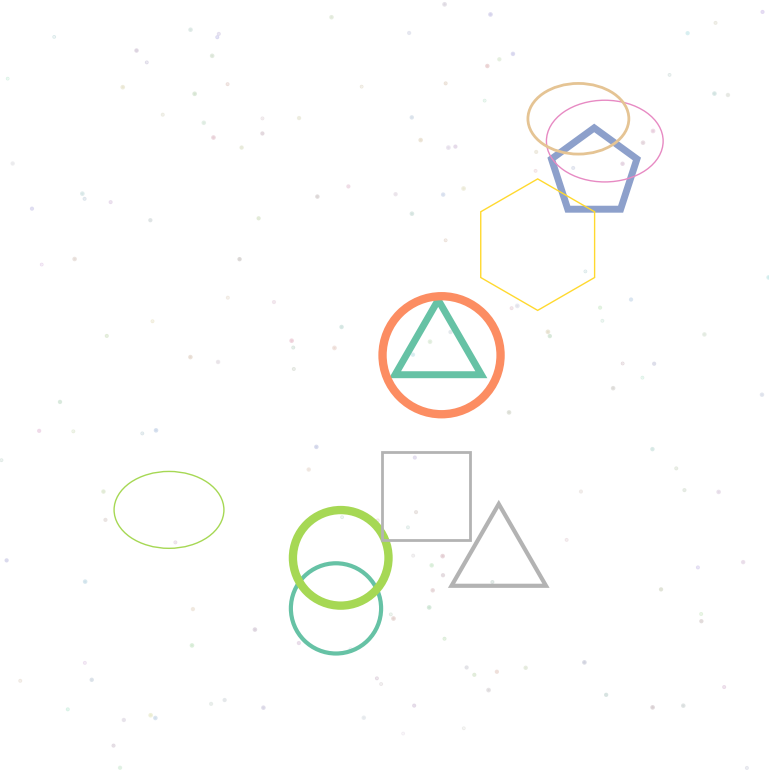[{"shape": "circle", "thickness": 1.5, "radius": 0.29, "center": [0.436, 0.21]}, {"shape": "triangle", "thickness": 2.5, "radius": 0.32, "center": [0.569, 0.546]}, {"shape": "circle", "thickness": 3, "radius": 0.38, "center": [0.573, 0.539]}, {"shape": "pentagon", "thickness": 2.5, "radius": 0.29, "center": [0.772, 0.776]}, {"shape": "oval", "thickness": 0.5, "radius": 0.38, "center": [0.785, 0.817]}, {"shape": "circle", "thickness": 3, "radius": 0.31, "center": [0.442, 0.276]}, {"shape": "oval", "thickness": 0.5, "radius": 0.36, "center": [0.219, 0.338]}, {"shape": "hexagon", "thickness": 0.5, "radius": 0.43, "center": [0.698, 0.682]}, {"shape": "oval", "thickness": 1, "radius": 0.33, "center": [0.751, 0.846]}, {"shape": "triangle", "thickness": 1.5, "radius": 0.35, "center": [0.648, 0.275]}, {"shape": "square", "thickness": 1, "radius": 0.29, "center": [0.553, 0.356]}]